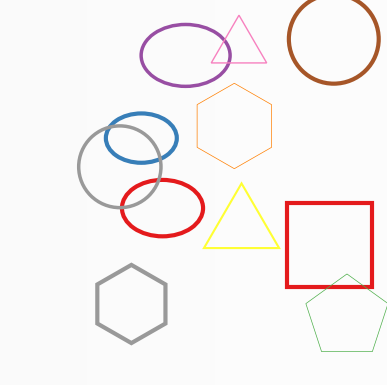[{"shape": "square", "thickness": 3, "radius": 0.55, "center": [0.851, 0.364]}, {"shape": "oval", "thickness": 3, "radius": 0.52, "center": [0.419, 0.459]}, {"shape": "oval", "thickness": 3, "radius": 0.46, "center": [0.365, 0.641]}, {"shape": "pentagon", "thickness": 0.5, "radius": 0.56, "center": [0.895, 0.177]}, {"shape": "oval", "thickness": 2.5, "radius": 0.57, "center": [0.479, 0.856]}, {"shape": "hexagon", "thickness": 0.5, "radius": 0.55, "center": [0.605, 0.673]}, {"shape": "triangle", "thickness": 1.5, "radius": 0.56, "center": [0.623, 0.412]}, {"shape": "circle", "thickness": 3, "radius": 0.58, "center": [0.861, 0.899]}, {"shape": "triangle", "thickness": 1, "radius": 0.41, "center": [0.617, 0.878]}, {"shape": "hexagon", "thickness": 3, "radius": 0.51, "center": [0.339, 0.21]}, {"shape": "circle", "thickness": 2.5, "radius": 0.53, "center": [0.309, 0.567]}]